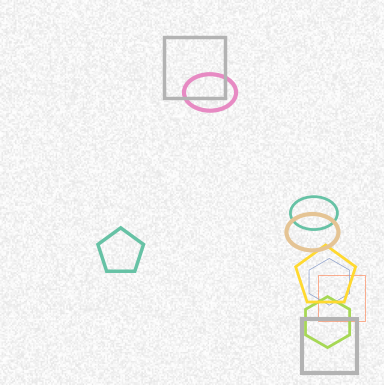[{"shape": "pentagon", "thickness": 2.5, "radius": 0.31, "center": [0.314, 0.346]}, {"shape": "oval", "thickness": 2, "radius": 0.31, "center": [0.815, 0.446]}, {"shape": "square", "thickness": 0.5, "radius": 0.3, "center": [0.887, 0.226]}, {"shape": "hexagon", "thickness": 0.5, "radius": 0.3, "center": [0.855, 0.268]}, {"shape": "oval", "thickness": 3, "radius": 0.34, "center": [0.546, 0.76]}, {"shape": "hexagon", "thickness": 2, "radius": 0.33, "center": [0.851, 0.163]}, {"shape": "pentagon", "thickness": 2, "radius": 0.41, "center": [0.846, 0.282]}, {"shape": "oval", "thickness": 3, "radius": 0.34, "center": [0.812, 0.397]}, {"shape": "square", "thickness": 3, "radius": 0.35, "center": [0.856, 0.101]}, {"shape": "square", "thickness": 2.5, "radius": 0.4, "center": [0.505, 0.824]}]